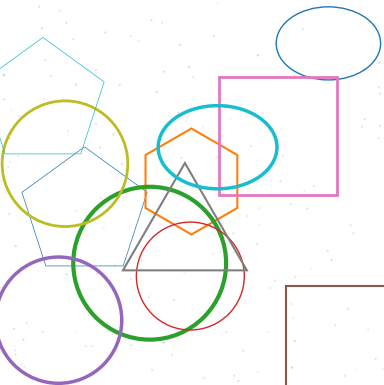[{"shape": "pentagon", "thickness": 0.5, "radius": 0.86, "center": [0.22, 0.448]}, {"shape": "oval", "thickness": 1, "radius": 0.68, "center": [0.853, 0.887]}, {"shape": "hexagon", "thickness": 1.5, "radius": 0.69, "center": [0.497, 0.529]}, {"shape": "circle", "thickness": 3, "radius": 0.99, "center": [0.389, 0.316]}, {"shape": "circle", "thickness": 1, "radius": 0.7, "center": [0.494, 0.283]}, {"shape": "circle", "thickness": 2.5, "radius": 0.82, "center": [0.152, 0.168]}, {"shape": "square", "thickness": 1.5, "radius": 0.71, "center": [0.884, 0.116]}, {"shape": "square", "thickness": 2, "radius": 0.77, "center": [0.723, 0.647]}, {"shape": "triangle", "thickness": 1.5, "radius": 0.93, "center": [0.48, 0.391]}, {"shape": "circle", "thickness": 2, "radius": 0.82, "center": [0.169, 0.575]}, {"shape": "oval", "thickness": 2.5, "radius": 0.77, "center": [0.565, 0.618]}, {"shape": "pentagon", "thickness": 0.5, "radius": 0.84, "center": [0.111, 0.736]}]